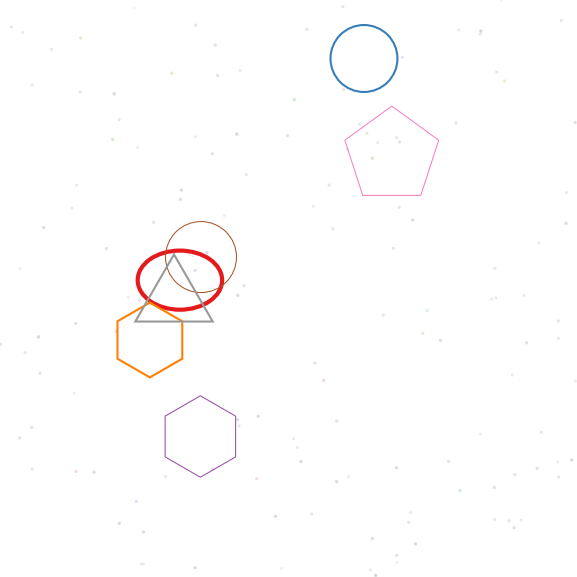[{"shape": "oval", "thickness": 2, "radius": 0.37, "center": [0.312, 0.514]}, {"shape": "circle", "thickness": 1, "radius": 0.29, "center": [0.63, 0.898]}, {"shape": "hexagon", "thickness": 0.5, "radius": 0.35, "center": [0.347, 0.243]}, {"shape": "hexagon", "thickness": 1, "radius": 0.32, "center": [0.26, 0.41]}, {"shape": "circle", "thickness": 0.5, "radius": 0.31, "center": [0.348, 0.554]}, {"shape": "pentagon", "thickness": 0.5, "radius": 0.43, "center": [0.678, 0.73]}, {"shape": "triangle", "thickness": 1, "radius": 0.39, "center": [0.301, 0.481]}]